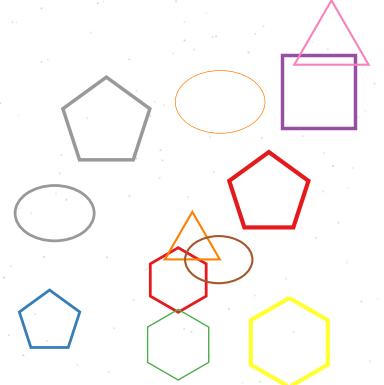[{"shape": "pentagon", "thickness": 3, "radius": 0.54, "center": [0.698, 0.497]}, {"shape": "hexagon", "thickness": 2, "radius": 0.42, "center": [0.463, 0.273]}, {"shape": "pentagon", "thickness": 2, "radius": 0.41, "center": [0.129, 0.164]}, {"shape": "hexagon", "thickness": 1, "radius": 0.46, "center": [0.463, 0.105]}, {"shape": "square", "thickness": 2.5, "radius": 0.47, "center": [0.826, 0.762]}, {"shape": "triangle", "thickness": 1.5, "radius": 0.41, "center": [0.5, 0.367]}, {"shape": "oval", "thickness": 0.5, "radius": 0.58, "center": [0.572, 0.735]}, {"shape": "hexagon", "thickness": 3, "radius": 0.58, "center": [0.751, 0.111]}, {"shape": "oval", "thickness": 1.5, "radius": 0.44, "center": [0.568, 0.326]}, {"shape": "triangle", "thickness": 1.5, "radius": 0.56, "center": [0.861, 0.888]}, {"shape": "oval", "thickness": 2, "radius": 0.51, "center": [0.142, 0.446]}, {"shape": "pentagon", "thickness": 2.5, "radius": 0.59, "center": [0.276, 0.681]}]